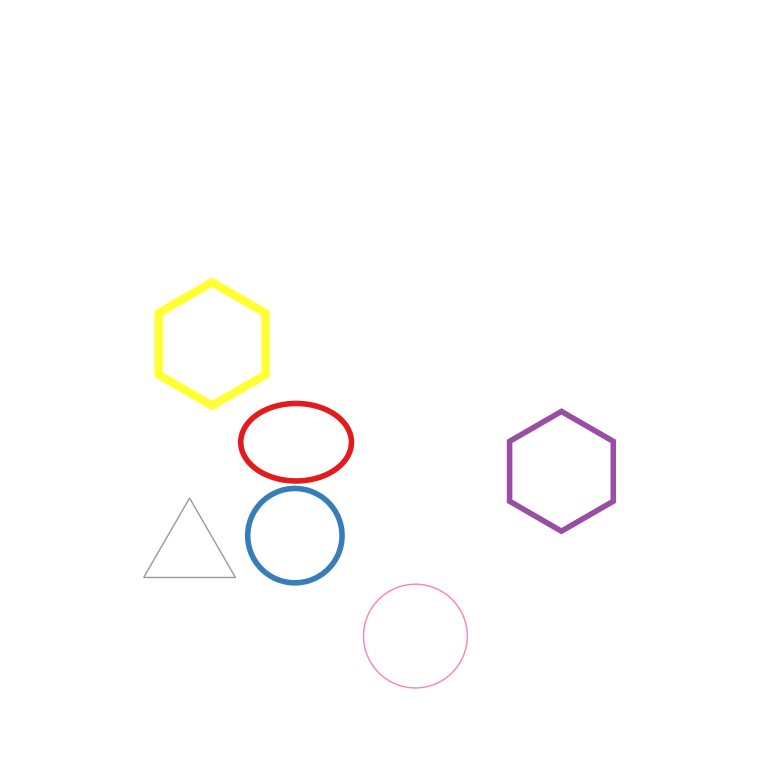[{"shape": "oval", "thickness": 2, "radius": 0.36, "center": [0.385, 0.426]}, {"shape": "circle", "thickness": 2, "radius": 0.31, "center": [0.383, 0.304]}, {"shape": "hexagon", "thickness": 2, "radius": 0.39, "center": [0.729, 0.388]}, {"shape": "hexagon", "thickness": 3, "radius": 0.4, "center": [0.275, 0.553]}, {"shape": "circle", "thickness": 0.5, "radius": 0.34, "center": [0.539, 0.174]}, {"shape": "triangle", "thickness": 0.5, "radius": 0.34, "center": [0.246, 0.284]}]